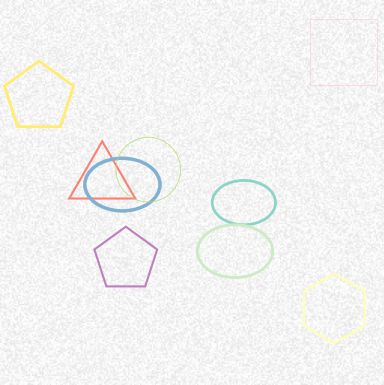[{"shape": "oval", "thickness": 2, "radius": 0.41, "center": [0.633, 0.474]}, {"shape": "hexagon", "thickness": 1.5, "radius": 0.45, "center": [0.868, 0.199]}, {"shape": "triangle", "thickness": 1.5, "radius": 0.5, "center": [0.266, 0.534]}, {"shape": "oval", "thickness": 2.5, "radius": 0.49, "center": [0.318, 0.521]}, {"shape": "circle", "thickness": 0.5, "radius": 0.42, "center": [0.385, 0.559]}, {"shape": "square", "thickness": 0.5, "radius": 0.43, "center": [0.892, 0.865]}, {"shape": "pentagon", "thickness": 1.5, "radius": 0.43, "center": [0.327, 0.325]}, {"shape": "oval", "thickness": 2, "radius": 0.49, "center": [0.61, 0.348]}, {"shape": "pentagon", "thickness": 2, "radius": 0.47, "center": [0.101, 0.747]}]